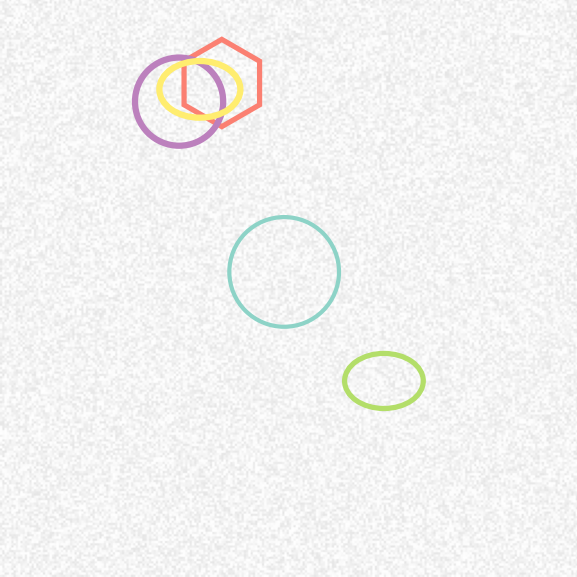[{"shape": "circle", "thickness": 2, "radius": 0.47, "center": [0.492, 0.528]}, {"shape": "hexagon", "thickness": 2.5, "radius": 0.38, "center": [0.384, 0.855]}, {"shape": "oval", "thickness": 2.5, "radius": 0.34, "center": [0.665, 0.339]}, {"shape": "circle", "thickness": 3, "radius": 0.38, "center": [0.31, 0.823]}, {"shape": "oval", "thickness": 3, "radius": 0.35, "center": [0.346, 0.844]}]